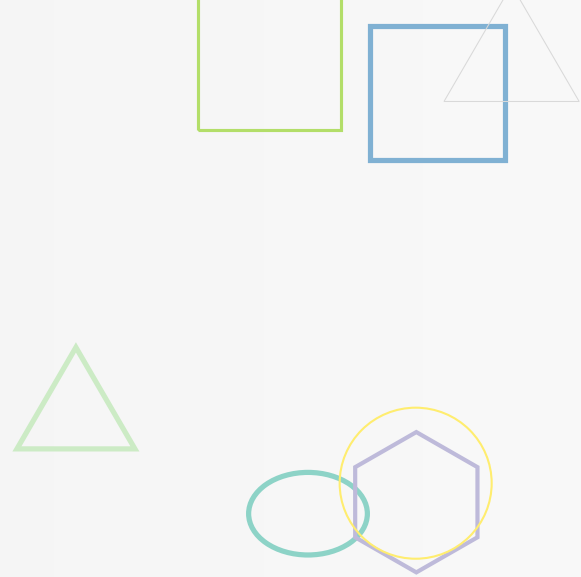[{"shape": "oval", "thickness": 2.5, "radius": 0.51, "center": [0.53, 0.11]}, {"shape": "hexagon", "thickness": 2, "radius": 0.61, "center": [0.716, 0.129]}, {"shape": "square", "thickness": 2.5, "radius": 0.58, "center": [0.753, 0.838]}, {"shape": "square", "thickness": 1.5, "radius": 0.61, "center": [0.464, 0.897]}, {"shape": "triangle", "thickness": 0.5, "radius": 0.67, "center": [0.88, 0.891]}, {"shape": "triangle", "thickness": 2.5, "radius": 0.59, "center": [0.131, 0.28]}, {"shape": "circle", "thickness": 1, "radius": 0.65, "center": [0.715, 0.162]}]